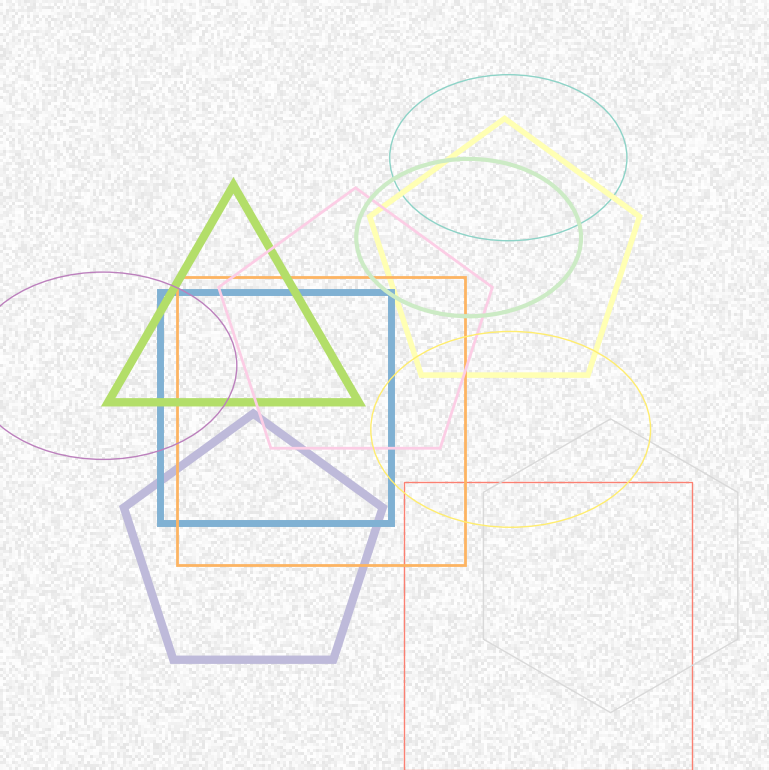[{"shape": "oval", "thickness": 0.5, "radius": 0.77, "center": [0.66, 0.795]}, {"shape": "pentagon", "thickness": 2, "radius": 0.92, "center": [0.655, 0.662]}, {"shape": "pentagon", "thickness": 3, "radius": 0.88, "center": [0.329, 0.286]}, {"shape": "square", "thickness": 0.5, "radius": 0.94, "center": [0.712, 0.187]}, {"shape": "square", "thickness": 2.5, "radius": 0.75, "center": [0.358, 0.471]}, {"shape": "square", "thickness": 1, "radius": 0.93, "center": [0.417, 0.453]}, {"shape": "triangle", "thickness": 3, "radius": 0.94, "center": [0.303, 0.572]}, {"shape": "pentagon", "thickness": 1, "radius": 0.93, "center": [0.462, 0.569]}, {"shape": "hexagon", "thickness": 0.5, "radius": 0.95, "center": [0.793, 0.265]}, {"shape": "oval", "thickness": 0.5, "radius": 0.87, "center": [0.134, 0.525]}, {"shape": "oval", "thickness": 1.5, "radius": 0.73, "center": [0.609, 0.691]}, {"shape": "oval", "thickness": 0.5, "radius": 0.91, "center": [0.663, 0.442]}]